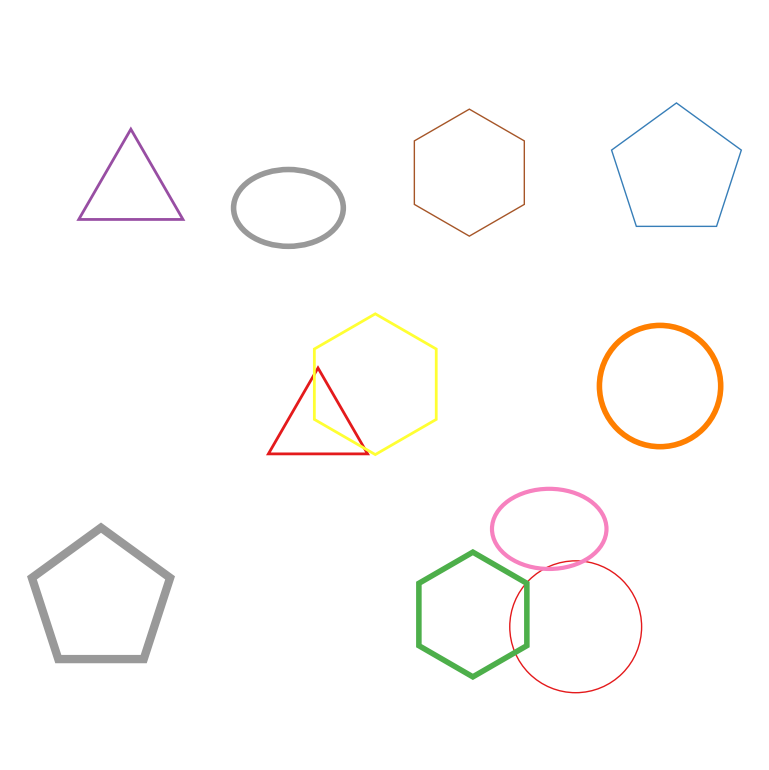[{"shape": "triangle", "thickness": 1, "radius": 0.37, "center": [0.413, 0.448]}, {"shape": "circle", "thickness": 0.5, "radius": 0.43, "center": [0.748, 0.186]}, {"shape": "pentagon", "thickness": 0.5, "radius": 0.44, "center": [0.879, 0.778]}, {"shape": "hexagon", "thickness": 2, "radius": 0.4, "center": [0.614, 0.202]}, {"shape": "triangle", "thickness": 1, "radius": 0.39, "center": [0.17, 0.754]}, {"shape": "circle", "thickness": 2, "radius": 0.39, "center": [0.857, 0.499]}, {"shape": "hexagon", "thickness": 1, "radius": 0.46, "center": [0.487, 0.501]}, {"shape": "hexagon", "thickness": 0.5, "radius": 0.41, "center": [0.61, 0.776]}, {"shape": "oval", "thickness": 1.5, "radius": 0.37, "center": [0.713, 0.313]}, {"shape": "pentagon", "thickness": 3, "radius": 0.47, "center": [0.131, 0.22]}, {"shape": "oval", "thickness": 2, "radius": 0.36, "center": [0.375, 0.73]}]